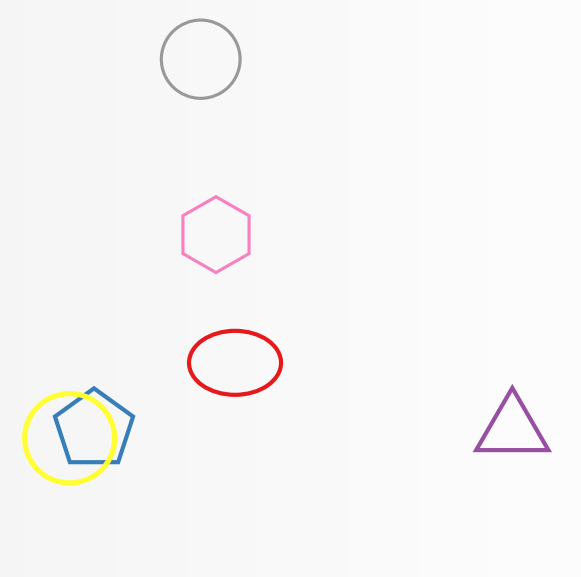[{"shape": "oval", "thickness": 2, "radius": 0.4, "center": [0.404, 0.371]}, {"shape": "pentagon", "thickness": 2, "radius": 0.35, "center": [0.162, 0.256]}, {"shape": "triangle", "thickness": 2, "radius": 0.36, "center": [0.881, 0.256]}, {"shape": "circle", "thickness": 2.5, "radius": 0.39, "center": [0.12, 0.24]}, {"shape": "hexagon", "thickness": 1.5, "radius": 0.33, "center": [0.372, 0.593]}, {"shape": "circle", "thickness": 1.5, "radius": 0.34, "center": [0.345, 0.897]}]